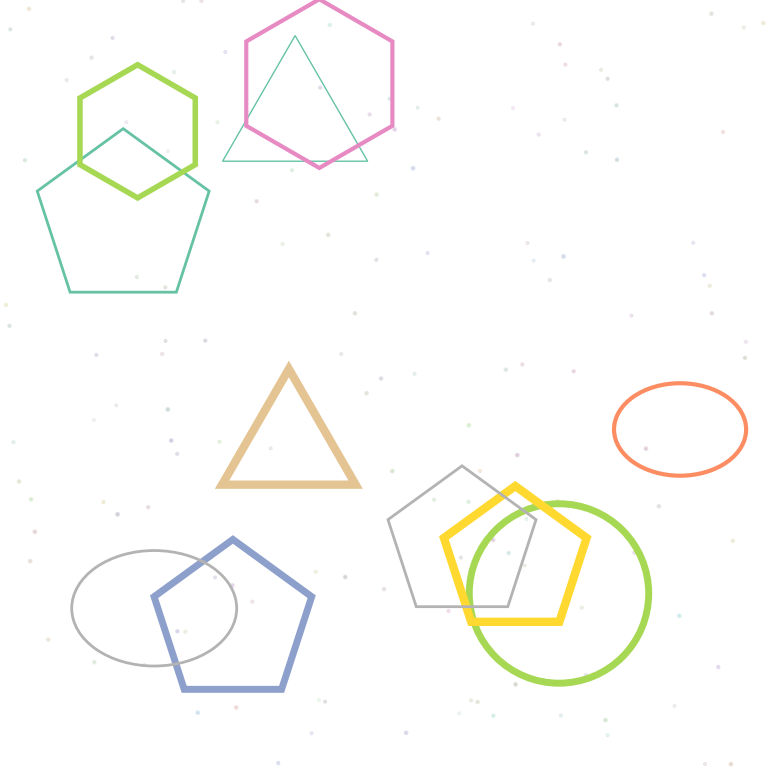[{"shape": "triangle", "thickness": 0.5, "radius": 0.54, "center": [0.383, 0.845]}, {"shape": "pentagon", "thickness": 1, "radius": 0.59, "center": [0.16, 0.716]}, {"shape": "oval", "thickness": 1.5, "radius": 0.43, "center": [0.883, 0.442]}, {"shape": "pentagon", "thickness": 2.5, "radius": 0.54, "center": [0.302, 0.192]}, {"shape": "hexagon", "thickness": 1.5, "radius": 0.55, "center": [0.415, 0.891]}, {"shape": "hexagon", "thickness": 2, "radius": 0.43, "center": [0.179, 0.829]}, {"shape": "circle", "thickness": 2.5, "radius": 0.58, "center": [0.726, 0.229]}, {"shape": "pentagon", "thickness": 3, "radius": 0.49, "center": [0.669, 0.271]}, {"shape": "triangle", "thickness": 3, "radius": 0.5, "center": [0.375, 0.421]}, {"shape": "pentagon", "thickness": 1, "radius": 0.51, "center": [0.6, 0.294]}, {"shape": "oval", "thickness": 1, "radius": 0.54, "center": [0.2, 0.21]}]